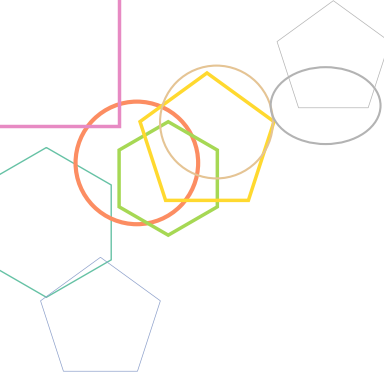[{"shape": "hexagon", "thickness": 1, "radius": 0.97, "center": [0.12, 0.422]}, {"shape": "circle", "thickness": 3, "radius": 0.8, "center": [0.355, 0.577]}, {"shape": "pentagon", "thickness": 0.5, "radius": 0.82, "center": [0.261, 0.168]}, {"shape": "square", "thickness": 2.5, "radius": 0.96, "center": [0.116, 0.864]}, {"shape": "hexagon", "thickness": 2.5, "radius": 0.74, "center": [0.437, 0.536]}, {"shape": "pentagon", "thickness": 2.5, "radius": 0.91, "center": [0.538, 0.628]}, {"shape": "circle", "thickness": 1.5, "radius": 0.73, "center": [0.562, 0.683]}, {"shape": "oval", "thickness": 1.5, "radius": 0.71, "center": [0.846, 0.726]}, {"shape": "pentagon", "thickness": 0.5, "radius": 0.77, "center": [0.866, 0.844]}]